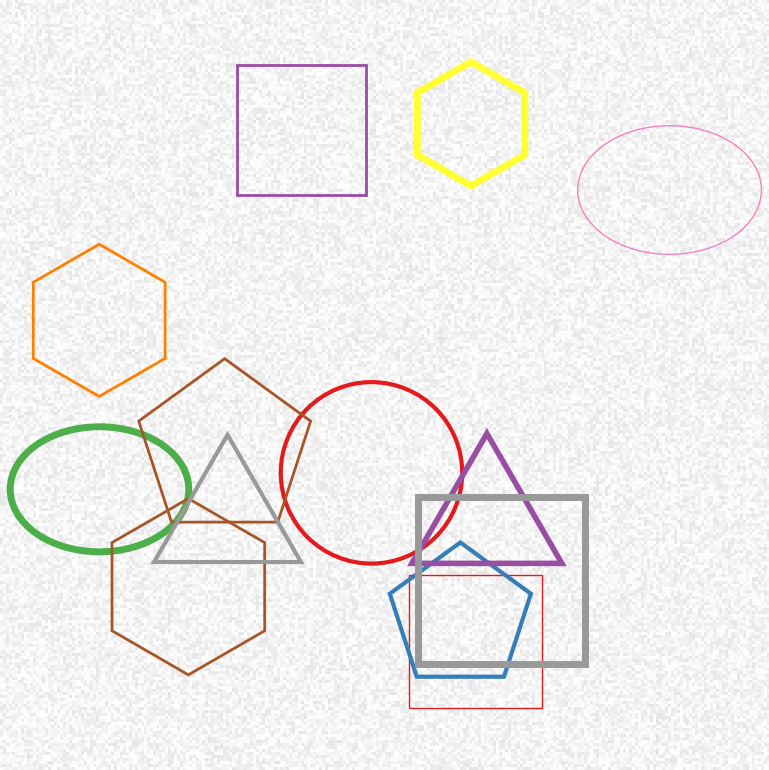[{"shape": "square", "thickness": 0.5, "radius": 0.43, "center": [0.618, 0.167]}, {"shape": "circle", "thickness": 1.5, "radius": 0.59, "center": [0.482, 0.386]}, {"shape": "pentagon", "thickness": 1.5, "radius": 0.48, "center": [0.598, 0.199]}, {"shape": "oval", "thickness": 2.5, "radius": 0.58, "center": [0.129, 0.365]}, {"shape": "square", "thickness": 1, "radius": 0.42, "center": [0.392, 0.831]}, {"shape": "triangle", "thickness": 2, "radius": 0.56, "center": [0.632, 0.325]}, {"shape": "hexagon", "thickness": 1, "radius": 0.49, "center": [0.129, 0.584]}, {"shape": "hexagon", "thickness": 2.5, "radius": 0.4, "center": [0.612, 0.839]}, {"shape": "pentagon", "thickness": 1, "radius": 0.59, "center": [0.292, 0.417]}, {"shape": "hexagon", "thickness": 1, "radius": 0.57, "center": [0.245, 0.238]}, {"shape": "oval", "thickness": 0.5, "radius": 0.6, "center": [0.87, 0.753]}, {"shape": "square", "thickness": 2.5, "radius": 0.54, "center": [0.651, 0.246]}, {"shape": "triangle", "thickness": 1.5, "radius": 0.55, "center": [0.295, 0.325]}]